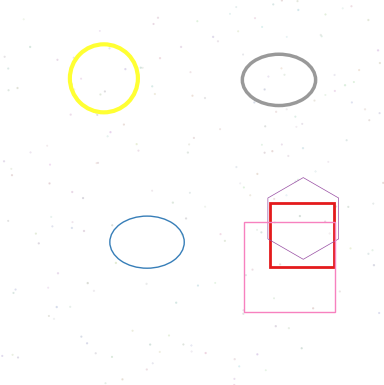[{"shape": "square", "thickness": 2, "radius": 0.42, "center": [0.785, 0.388]}, {"shape": "oval", "thickness": 1, "radius": 0.48, "center": [0.382, 0.371]}, {"shape": "hexagon", "thickness": 0.5, "radius": 0.53, "center": [0.788, 0.433]}, {"shape": "circle", "thickness": 3, "radius": 0.44, "center": [0.27, 0.797]}, {"shape": "square", "thickness": 1, "radius": 0.59, "center": [0.752, 0.306]}, {"shape": "oval", "thickness": 2.5, "radius": 0.48, "center": [0.725, 0.792]}]